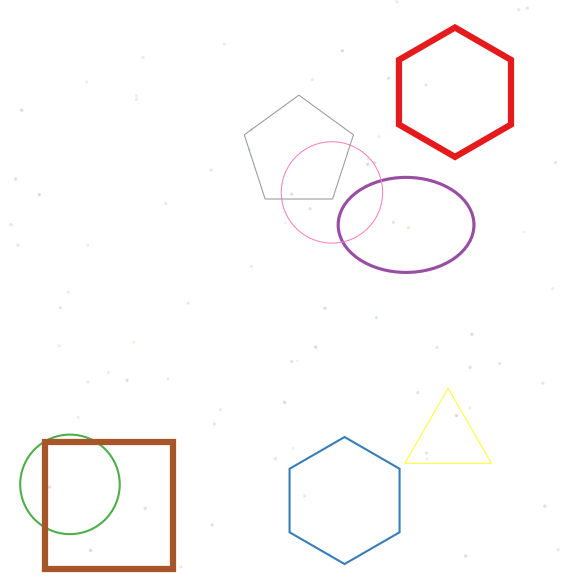[{"shape": "hexagon", "thickness": 3, "radius": 0.56, "center": [0.788, 0.839]}, {"shape": "hexagon", "thickness": 1, "radius": 0.55, "center": [0.597, 0.132]}, {"shape": "circle", "thickness": 1, "radius": 0.43, "center": [0.121, 0.16]}, {"shape": "oval", "thickness": 1.5, "radius": 0.59, "center": [0.703, 0.61]}, {"shape": "triangle", "thickness": 0.5, "radius": 0.43, "center": [0.776, 0.24]}, {"shape": "square", "thickness": 3, "radius": 0.55, "center": [0.189, 0.124]}, {"shape": "circle", "thickness": 0.5, "radius": 0.44, "center": [0.575, 0.666]}, {"shape": "pentagon", "thickness": 0.5, "radius": 0.5, "center": [0.518, 0.735]}]